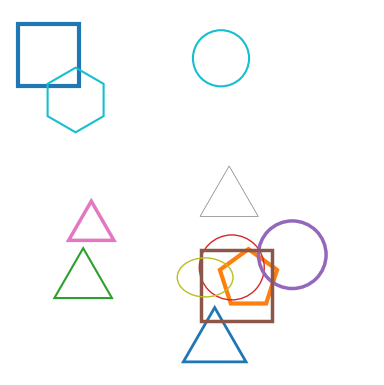[{"shape": "triangle", "thickness": 2, "radius": 0.47, "center": [0.558, 0.107]}, {"shape": "square", "thickness": 3, "radius": 0.4, "center": [0.126, 0.858]}, {"shape": "pentagon", "thickness": 3, "radius": 0.39, "center": [0.645, 0.275]}, {"shape": "triangle", "thickness": 1.5, "radius": 0.43, "center": [0.216, 0.269]}, {"shape": "circle", "thickness": 1, "radius": 0.42, "center": [0.602, 0.305]}, {"shape": "circle", "thickness": 2.5, "radius": 0.44, "center": [0.759, 0.338]}, {"shape": "square", "thickness": 2.5, "radius": 0.47, "center": [0.615, 0.258]}, {"shape": "triangle", "thickness": 2.5, "radius": 0.34, "center": [0.237, 0.41]}, {"shape": "triangle", "thickness": 0.5, "radius": 0.44, "center": [0.595, 0.482]}, {"shape": "oval", "thickness": 1, "radius": 0.36, "center": [0.533, 0.279]}, {"shape": "hexagon", "thickness": 1.5, "radius": 0.42, "center": [0.196, 0.74]}, {"shape": "circle", "thickness": 1.5, "radius": 0.36, "center": [0.574, 0.849]}]